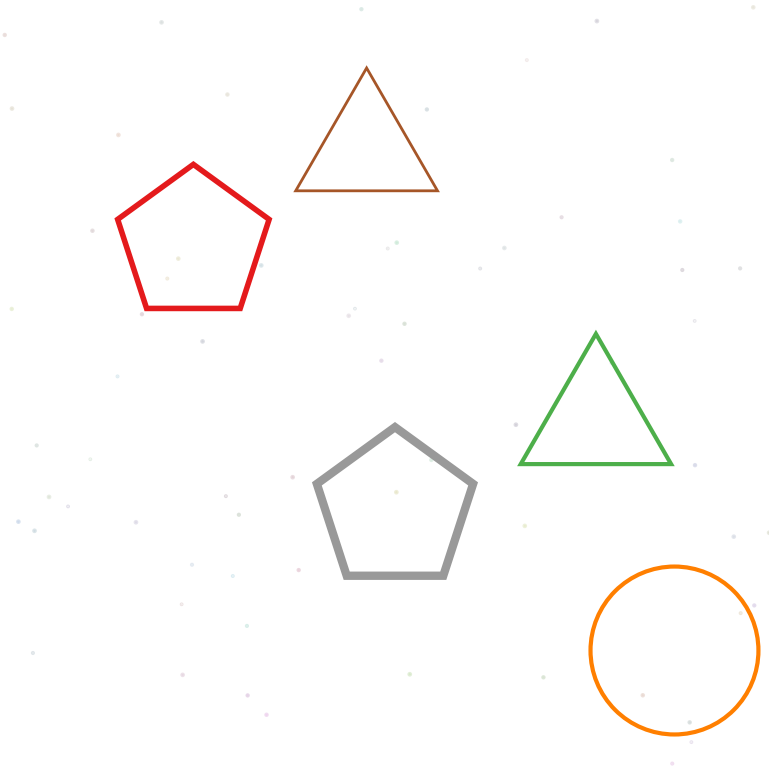[{"shape": "pentagon", "thickness": 2, "radius": 0.52, "center": [0.251, 0.683]}, {"shape": "triangle", "thickness": 1.5, "radius": 0.56, "center": [0.774, 0.454]}, {"shape": "circle", "thickness": 1.5, "radius": 0.55, "center": [0.876, 0.155]}, {"shape": "triangle", "thickness": 1, "radius": 0.53, "center": [0.476, 0.805]}, {"shape": "pentagon", "thickness": 3, "radius": 0.53, "center": [0.513, 0.339]}]